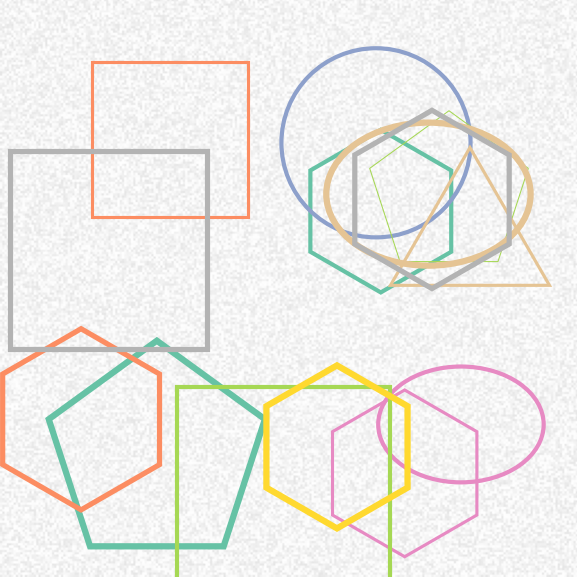[{"shape": "hexagon", "thickness": 2, "radius": 0.7, "center": [0.659, 0.634]}, {"shape": "pentagon", "thickness": 3, "radius": 0.98, "center": [0.272, 0.212]}, {"shape": "hexagon", "thickness": 2.5, "radius": 0.78, "center": [0.14, 0.273]}, {"shape": "square", "thickness": 1.5, "radius": 0.67, "center": [0.295, 0.758]}, {"shape": "circle", "thickness": 2, "radius": 0.82, "center": [0.651, 0.752]}, {"shape": "oval", "thickness": 2, "radius": 0.72, "center": [0.798, 0.264]}, {"shape": "hexagon", "thickness": 1.5, "radius": 0.72, "center": [0.701, 0.179]}, {"shape": "square", "thickness": 2, "radius": 0.92, "center": [0.49, 0.145]}, {"shape": "pentagon", "thickness": 0.5, "radius": 0.72, "center": [0.777, 0.663]}, {"shape": "hexagon", "thickness": 3, "radius": 0.71, "center": [0.584, 0.225]}, {"shape": "triangle", "thickness": 1.5, "radius": 0.79, "center": [0.814, 0.585]}, {"shape": "oval", "thickness": 3, "radius": 0.88, "center": [0.742, 0.663]}, {"shape": "square", "thickness": 2.5, "radius": 0.86, "center": [0.188, 0.566]}, {"shape": "hexagon", "thickness": 2.5, "radius": 0.77, "center": [0.748, 0.654]}]